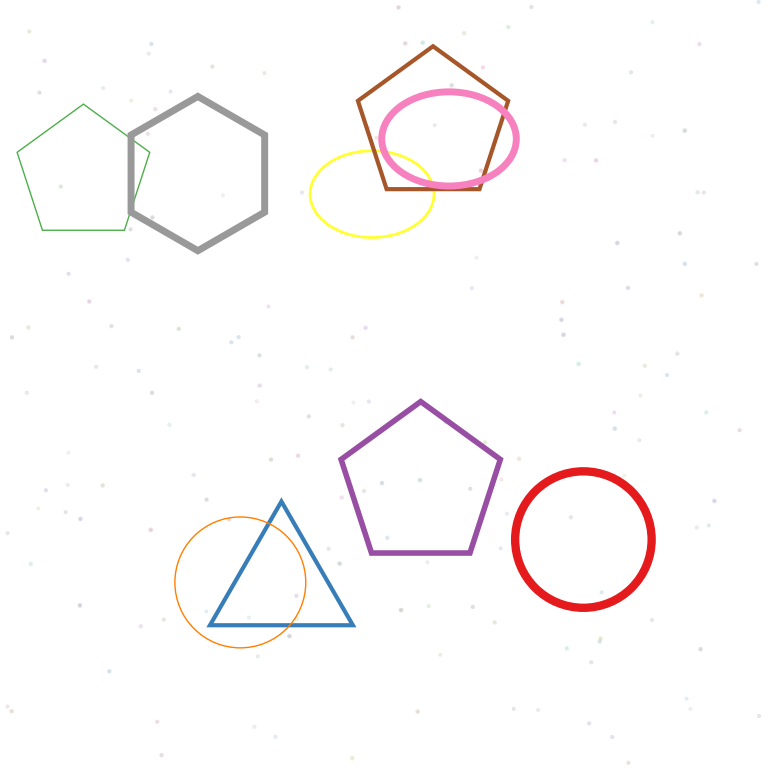[{"shape": "circle", "thickness": 3, "radius": 0.44, "center": [0.758, 0.299]}, {"shape": "triangle", "thickness": 1.5, "radius": 0.54, "center": [0.365, 0.242]}, {"shape": "pentagon", "thickness": 0.5, "radius": 0.45, "center": [0.108, 0.774]}, {"shape": "pentagon", "thickness": 2, "radius": 0.54, "center": [0.546, 0.37]}, {"shape": "circle", "thickness": 0.5, "radius": 0.42, "center": [0.312, 0.244]}, {"shape": "oval", "thickness": 1, "radius": 0.4, "center": [0.483, 0.748]}, {"shape": "pentagon", "thickness": 1.5, "radius": 0.51, "center": [0.562, 0.837]}, {"shape": "oval", "thickness": 2.5, "radius": 0.44, "center": [0.583, 0.82]}, {"shape": "hexagon", "thickness": 2.5, "radius": 0.5, "center": [0.257, 0.775]}]